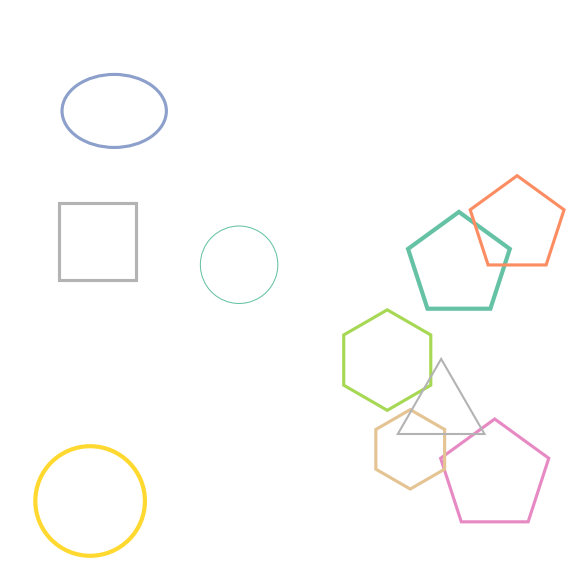[{"shape": "pentagon", "thickness": 2, "radius": 0.46, "center": [0.795, 0.54]}, {"shape": "circle", "thickness": 0.5, "radius": 0.34, "center": [0.414, 0.541]}, {"shape": "pentagon", "thickness": 1.5, "radius": 0.43, "center": [0.895, 0.609]}, {"shape": "oval", "thickness": 1.5, "radius": 0.45, "center": [0.198, 0.807]}, {"shape": "pentagon", "thickness": 1.5, "radius": 0.49, "center": [0.857, 0.175]}, {"shape": "hexagon", "thickness": 1.5, "radius": 0.44, "center": [0.671, 0.376]}, {"shape": "circle", "thickness": 2, "radius": 0.47, "center": [0.156, 0.132]}, {"shape": "hexagon", "thickness": 1.5, "radius": 0.34, "center": [0.71, 0.221]}, {"shape": "square", "thickness": 1.5, "radius": 0.34, "center": [0.169, 0.581]}, {"shape": "triangle", "thickness": 1, "radius": 0.43, "center": [0.764, 0.291]}]